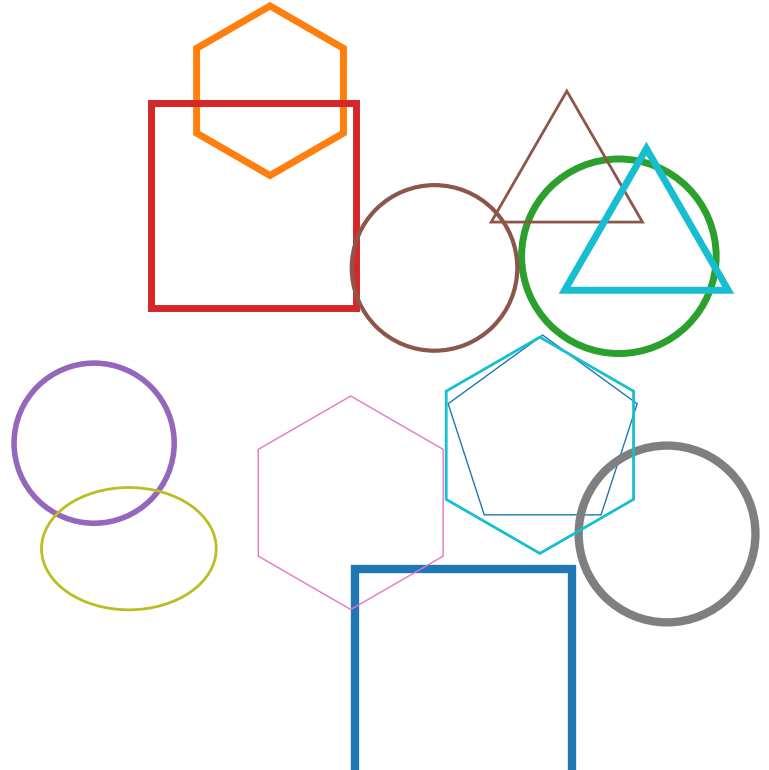[{"shape": "square", "thickness": 3, "radius": 0.7, "center": [0.602, 0.12]}, {"shape": "pentagon", "thickness": 0.5, "radius": 0.65, "center": [0.705, 0.436]}, {"shape": "hexagon", "thickness": 2.5, "radius": 0.55, "center": [0.351, 0.882]}, {"shape": "circle", "thickness": 2.5, "radius": 0.63, "center": [0.804, 0.667]}, {"shape": "square", "thickness": 2.5, "radius": 0.67, "center": [0.329, 0.734]}, {"shape": "circle", "thickness": 2, "radius": 0.52, "center": [0.122, 0.424]}, {"shape": "triangle", "thickness": 1, "radius": 0.57, "center": [0.736, 0.768]}, {"shape": "circle", "thickness": 1.5, "radius": 0.54, "center": [0.564, 0.652]}, {"shape": "hexagon", "thickness": 0.5, "radius": 0.69, "center": [0.455, 0.347]}, {"shape": "circle", "thickness": 3, "radius": 0.57, "center": [0.866, 0.307]}, {"shape": "oval", "thickness": 1, "radius": 0.57, "center": [0.167, 0.287]}, {"shape": "hexagon", "thickness": 1, "radius": 0.7, "center": [0.701, 0.422]}, {"shape": "triangle", "thickness": 2.5, "radius": 0.61, "center": [0.84, 0.684]}]